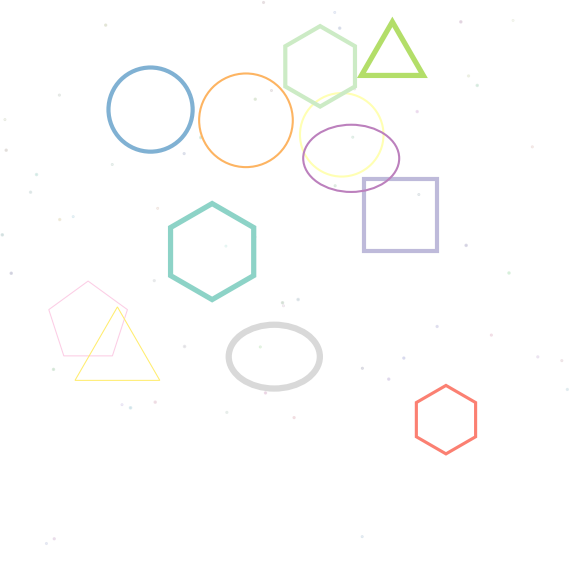[{"shape": "hexagon", "thickness": 2.5, "radius": 0.42, "center": [0.367, 0.564]}, {"shape": "circle", "thickness": 1, "radius": 0.36, "center": [0.592, 0.766]}, {"shape": "square", "thickness": 2, "radius": 0.31, "center": [0.694, 0.627]}, {"shape": "hexagon", "thickness": 1.5, "radius": 0.3, "center": [0.772, 0.272]}, {"shape": "circle", "thickness": 2, "radius": 0.36, "center": [0.261, 0.809]}, {"shape": "circle", "thickness": 1, "radius": 0.41, "center": [0.426, 0.791]}, {"shape": "triangle", "thickness": 2.5, "radius": 0.31, "center": [0.679, 0.899]}, {"shape": "pentagon", "thickness": 0.5, "radius": 0.36, "center": [0.153, 0.441]}, {"shape": "oval", "thickness": 3, "radius": 0.39, "center": [0.475, 0.382]}, {"shape": "oval", "thickness": 1, "radius": 0.42, "center": [0.608, 0.725]}, {"shape": "hexagon", "thickness": 2, "radius": 0.35, "center": [0.554, 0.884]}, {"shape": "triangle", "thickness": 0.5, "radius": 0.42, "center": [0.203, 0.383]}]